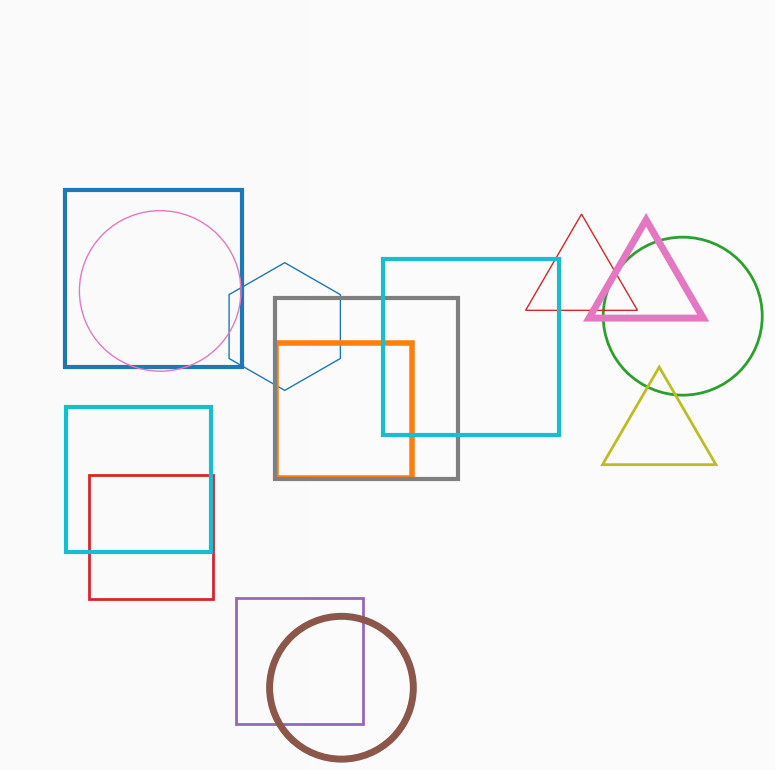[{"shape": "hexagon", "thickness": 0.5, "radius": 0.41, "center": [0.367, 0.576]}, {"shape": "square", "thickness": 1.5, "radius": 0.57, "center": [0.198, 0.638]}, {"shape": "square", "thickness": 2, "radius": 0.44, "center": [0.444, 0.467]}, {"shape": "circle", "thickness": 1, "radius": 0.51, "center": [0.881, 0.589]}, {"shape": "square", "thickness": 1, "radius": 0.4, "center": [0.195, 0.302]}, {"shape": "triangle", "thickness": 0.5, "radius": 0.42, "center": [0.75, 0.639]}, {"shape": "square", "thickness": 1, "radius": 0.41, "center": [0.387, 0.142]}, {"shape": "circle", "thickness": 2.5, "radius": 0.46, "center": [0.441, 0.107]}, {"shape": "circle", "thickness": 0.5, "radius": 0.52, "center": [0.207, 0.622]}, {"shape": "triangle", "thickness": 2.5, "radius": 0.43, "center": [0.834, 0.629]}, {"shape": "square", "thickness": 1.5, "radius": 0.59, "center": [0.473, 0.495]}, {"shape": "triangle", "thickness": 1, "radius": 0.42, "center": [0.851, 0.439]}, {"shape": "square", "thickness": 1.5, "radius": 0.47, "center": [0.179, 0.378]}, {"shape": "square", "thickness": 1.5, "radius": 0.57, "center": [0.608, 0.55]}]